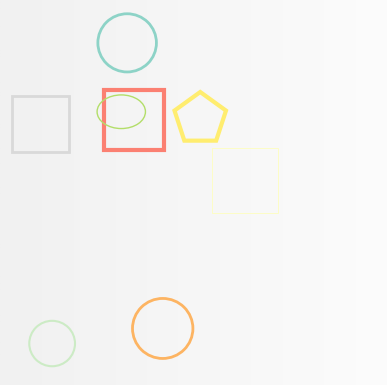[{"shape": "circle", "thickness": 2, "radius": 0.38, "center": [0.328, 0.889]}, {"shape": "square", "thickness": 0.5, "radius": 0.43, "center": [0.633, 0.531]}, {"shape": "square", "thickness": 3, "radius": 0.38, "center": [0.345, 0.688]}, {"shape": "circle", "thickness": 2, "radius": 0.39, "center": [0.42, 0.147]}, {"shape": "oval", "thickness": 1, "radius": 0.31, "center": [0.313, 0.71]}, {"shape": "square", "thickness": 2, "radius": 0.37, "center": [0.105, 0.678]}, {"shape": "circle", "thickness": 1.5, "radius": 0.29, "center": [0.135, 0.108]}, {"shape": "pentagon", "thickness": 3, "radius": 0.35, "center": [0.517, 0.691]}]